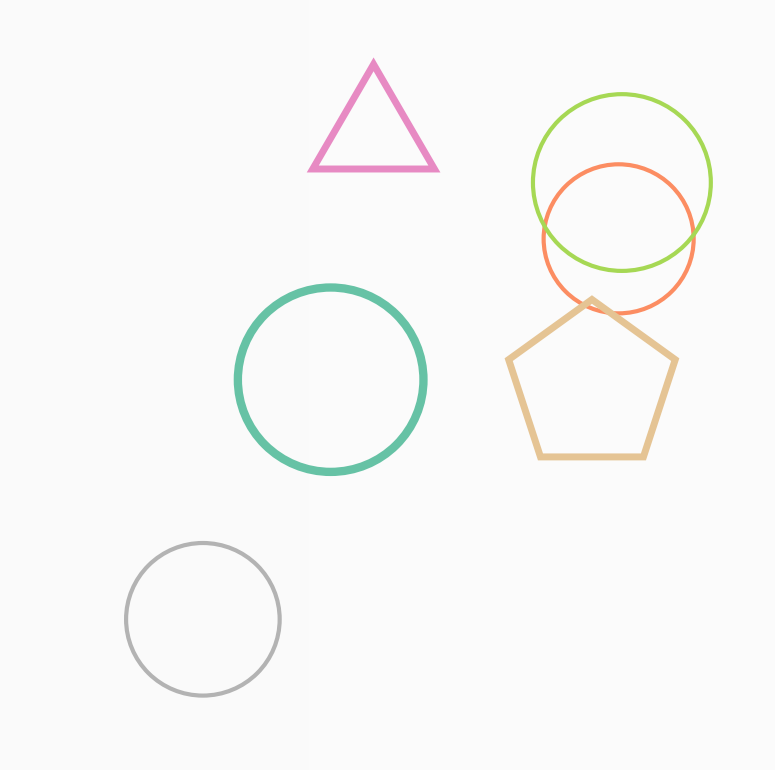[{"shape": "circle", "thickness": 3, "radius": 0.6, "center": [0.427, 0.507]}, {"shape": "circle", "thickness": 1.5, "radius": 0.48, "center": [0.798, 0.69]}, {"shape": "triangle", "thickness": 2.5, "radius": 0.45, "center": [0.482, 0.826]}, {"shape": "circle", "thickness": 1.5, "radius": 0.57, "center": [0.802, 0.763]}, {"shape": "pentagon", "thickness": 2.5, "radius": 0.56, "center": [0.764, 0.498]}, {"shape": "circle", "thickness": 1.5, "radius": 0.5, "center": [0.262, 0.196]}]